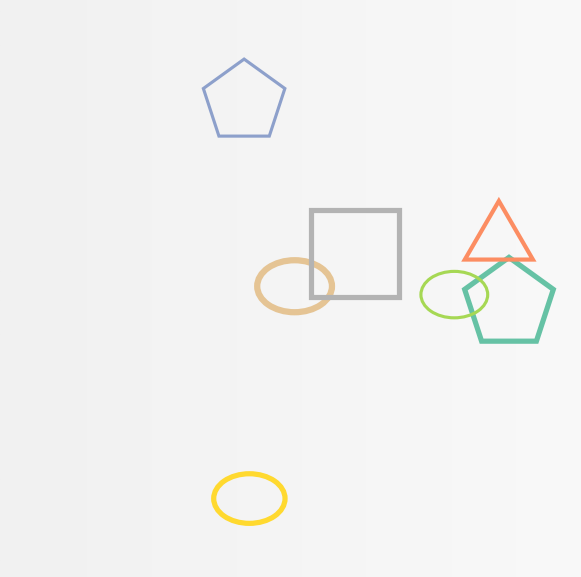[{"shape": "pentagon", "thickness": 2.5, "radius": 0.4, "center": [0.876, 0.473]}, {"shape": "triangle", "thickness": 2, "radius": 0.34, "center": [0.858, 0.583]}, {"shape": "pentagon", "thickness": 1.5, "radius": 0.37, "center": [0.42, 0.823]}, {"shape": "oval", "thickness": 1.5, "radius": 0.29, "center": [0.782, 0.489]}, {"shape": "oval", "thickness": 2.5, "radius": 0.31, "center": [0.429, 0.136]}, {"shape": "oval", "thickness": 3, "radius": 0.32, "center": [0.507, 0.503]}, {"shape": "square", "thickness": 2.5, "radius": 0.38, "center": [0.611, 0.56]}]